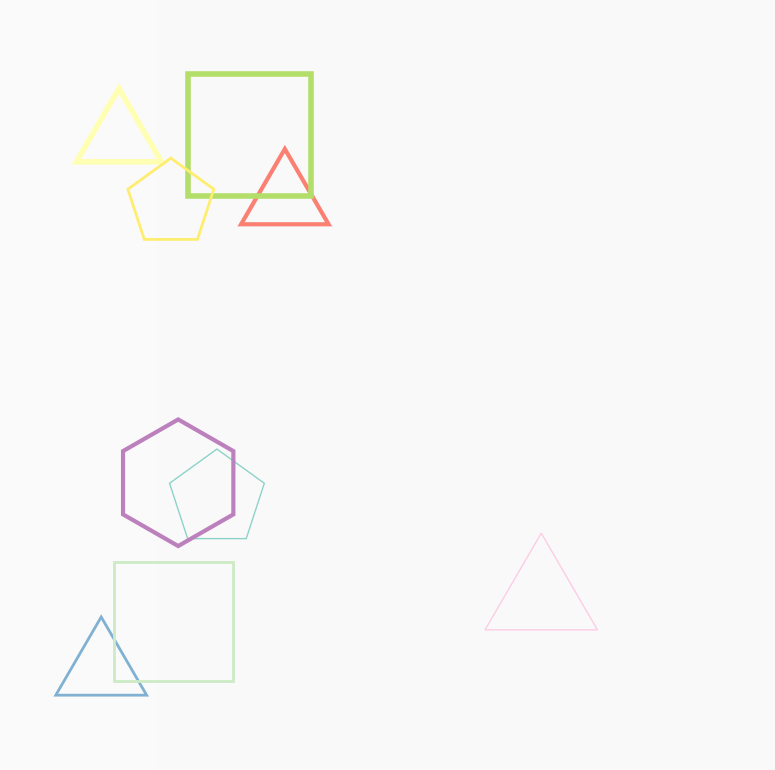[{"shape": "pentagon", "thickness": 0.5, "radius": 0.32, "center": [0.28, 0.353]}, {"shape": "triangle", "thickness": 2, "radius": 0.32, "center": [0.153, 0.822]}, {"shape": "triangle", "thickness": 1.5, "radius": 0.33, "center": [0.368, 0.741]}, {"shape": "triangle", "thickness": 1, "radius": 0.34, "center": [0.131, 0.131]}, {"shape": "square", "thickness": 2, "radius": 0.4, "center": [0.322, 0.824]}, {"shape": "triangle", "thickness": 0.5, "radius": 0.42, "center": [0.698, 0.224]}, {"shape": "hexagon", "thickness": 1.5, "radius": 0.41, "center": [0.23, 0.373]}, {"shape": "square", "thickness": 1, "radius": 0.39, "center": [0.224, 0.192]}, {"shape": "pentagon", "thickness": 1, "radius": 0.29, "center": [0.22, 0.736]}]